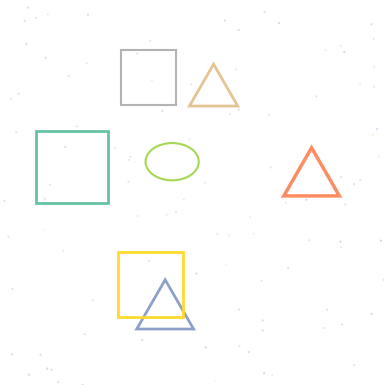[{"shape": "square", "thickness": 2, "radius": 0.47, "center": [0.187, 0.567]}, {"shape": "triangle", "thickness": 2.5, "radius": 0.42, "center": [0.809, 0.533]}, {"shape": "triangle", "thickness": 2, "radius": 0.43, "center": [0.429, 0.188]}, {"shape": "oval", "thickness": 1.5, "radius": 0.35, "center": [0.447, 0.58]}, {"shape": "square", "thickness": 2, "radius": 0.42, "center": [0.392, 0.261]}, {"shape": "triangle", "thickness": 2, "radius": 0.36, "center": [0.555, 0.761]}, {"shape": "square", "thickness": 1.5, "radius": 0.36, "center": [0.386, 0.8]}]